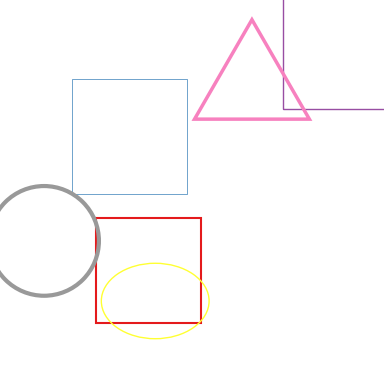[{"shape": "square", "thickness": 1.5, "radius": 0.68, "center": [0.386, 0.298]}, {"shape": "square", "thickness": 0.5, "radius": 0.75, "center": [0.337, 0.645]}, {"shape": "square", "thickness": 1, "radius": 0.73, "center": [0.881, 0.862]}, {"shape": "oval", "thickness": 1, "radius": 0.7, "center": [0.403, 0.218]}, {"shape": "triangle", "thickness": 2.5, "radius": 0.86, "center": [0.654, 0.777]}, {"shape": "circle", "thickness": 3, "radius": 0.71, "center": [0.114, 0.374]}]